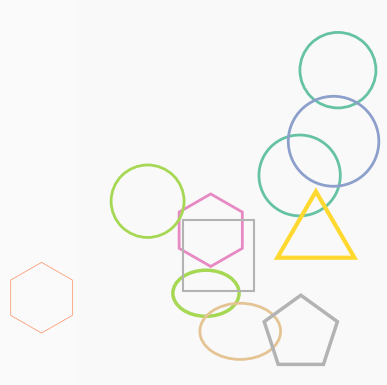[{"shape": "circle", "thickness": 2, "radius": 0.52, "center": [0.773, 0.544]}, {"shape": "circle", "thickness": 2, "radius": 0.49, "center": [0.872, 0.818]}, {"shape": "hexagon", "thickness": 0.5, "radius": 0.46, "center": [0.107, 0.227]}, {"shape": "circle", "thickness": 2, "radius": 0.58, "center": [0.861, 0.633]}, {"shape": "hexagon", "thickness": 2, "radius": 0.47, "center": [0.544, 0.402]}, {"shape": "oval", "thickness": 2.5, "radius": 0.43, "center": [0.532, 0.238]}, {"shape": "circle", "thickness": 2, "radius": 0.47, "center": [0.381, 0.477]}, {"shape": "triangle", "thickness": 3, "radius": 0.57, "center": [0.815, 0.388]}, {"shape": "oval", "thickness": 2, "radius": 0.52, "center": [0.62, 0.139]}, {"shape": "pentagon", "thickness": 2.5, "radius": 0.5, "center": [0.776, 0.134]}, {"shape": "square", "thickness": 1.5, "radius": 0.46, "center": [0.564, 0.337]}]